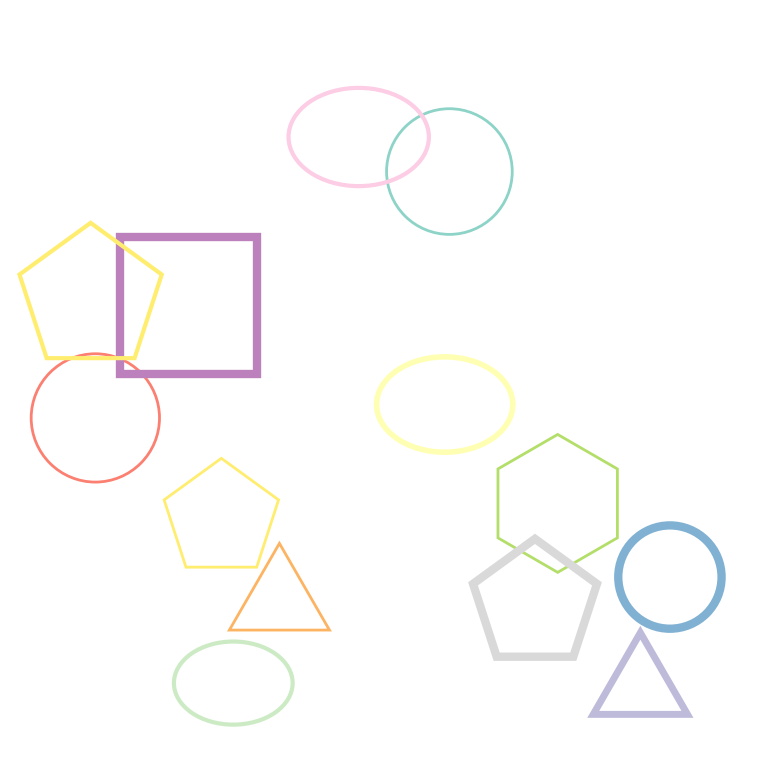[{"shape": "circle", "thickness": 1, "radius": 0.41, "center": [0.584, 0.777]}, {"shape": "oval", "thickness": 2, "radius": 0.44, "center": [0.577, 0.475]}, {"shape": "triangle", "thickness": 2.5, "radius": 0.35, "center": [0.832, 0.108]}, {"shape": "circle", "thickness": 1, "radius": 0.42, "center": [0.124, 0.457]}, {"shape": "circle", "thickness": 3, "radius": 0.34, "center": [0.87, 0.251]}, {"shape": "triangle", "thickness": 1, "radius": 0.38, "center": [0.363, 0.219]}, {"shape": "hexagon", "thickness": 1, "radius": 0.45, "center": [0.724, 0.346]}, {"shape": "oval", "thickness": 1.5, "radius": 0.46, "center": [0.466, 0.822]}, {"shape": "pentagon", "thickness": 3, "radius": 0.42, "center": [0.695, 0.216]}, {"shape": "square", "thickness": 3, "radius": 0.45, "center": [0.244, 0.603]}, {"shape": "oval", "thickness": 1.5, "radius": 0.39, "center": [0.303, 0.113]}, {"shape": "pentagon", "thickness": 1.5, "radius": 0.49, "center": [0.118, 0.613]}, {"shape": "pentagon", "thickness": 1, "radius": 0.39, "center": [0.287, 0.327]}]